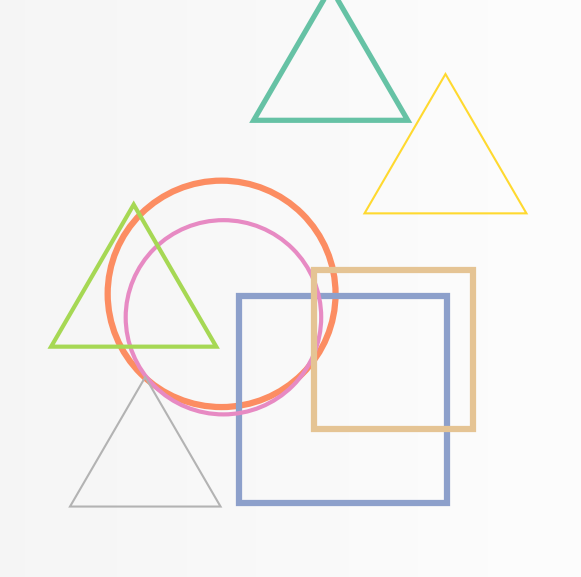[{"shape": "triangle", "thickness": 2.5, "radius": 0.77, "center": [0.569, 0.867]}, {"shape": "circle", "thickness": 3, "radius": 0.98, "center": [0.381, 0.49]}, {"shape": "square", "thickness": 3, "radius": 0.89, "center": [0.59, 0.307]}, {"shape": "circle", "thickness": 2, "radius": 0.84, "center": [0.384, 0.45]}, {"shape": "triangle", "thickness": 2, "radius": 0.82, "center": [0.23, 0.481]}, {"shape": "triangle", "thickness": 1, "radius": 0.8, "center": [0.766, 0.71]}, {"shape": "square", "thickness": 3, "radius": 0.69, "center": [0.678, 0.394]}, {"shape": "triangle", "thickness": 1, "radius": 0.75, "center": [0.25, 0.197]}]